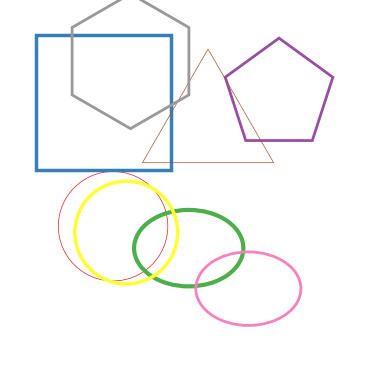[{"shape": "circle", "thickness": 0.5, "radius": 0.71, "center": [0.294, 0.412]}, {"shape": "square", "thickness": 2.5, "radius": 0.88, "center": [0.268, 0.734]}, {"shape": "oval", "thickness": 3, "radius": 0.71, "center": [0.49, 0.355]}, {"shape": "pentagon", "thickness": 2, "radius": 0.74, "center": [0.725, 0.754]}, {"shape": "circle", "thickness": 2.5, "radius": 0.67, "center": [0.328, 0.396]}, {"shape": "triangle", "thickness": 0.5, "radius": 0.98, "center": [0.54, 0.676]}, {"shape": "oval", "thickness": 2, "radius": 0.68, "center": [0.645, 0.25]}, {"shape": "hexagon", "thickness": 2, "radius": 0.88, "center": [0.339, 0.841]}]